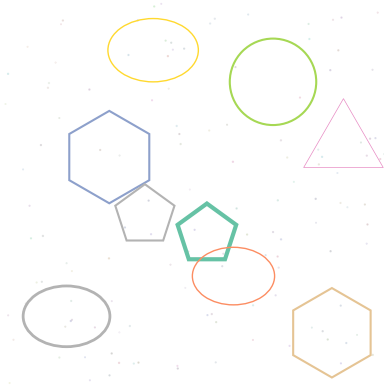[{"shape": "pentagon", "thickness": 3, "radius": 0.4, "center": [0.537, 0.391]}, {"shape": "oval", "thickness": 1, "radius": 0.53, "center": [0.606, 0.283]}, {"shape": "hexagon", "thickness": 1.5, "radius": 0.6, "center": [0.284, 0.592]}, {"shape": "triangle", "thickness": 0.5, "radius": 0.6, "center": [0.892, 0.624]}, {"shape": "circle", "thickness": 1.5, "radius": 0.56, "center": [0.709, 0.787]}, {"shape": "oval", "thickness": 1, "radius": 0.59, "center": [0.398, 0.87]}, {"shape": "hexagon", "thickness": 1.5, "radius": 0.58, "center": [0.862, 0.136]}, {"shape": "pentagon", "thickness": 1.5, "radius": 0.4, "center": [0.376, 0.441]}, {"shape": "oval", "thickness": 2, "radius": 0.56, "center": [0.173, 0.178]}]